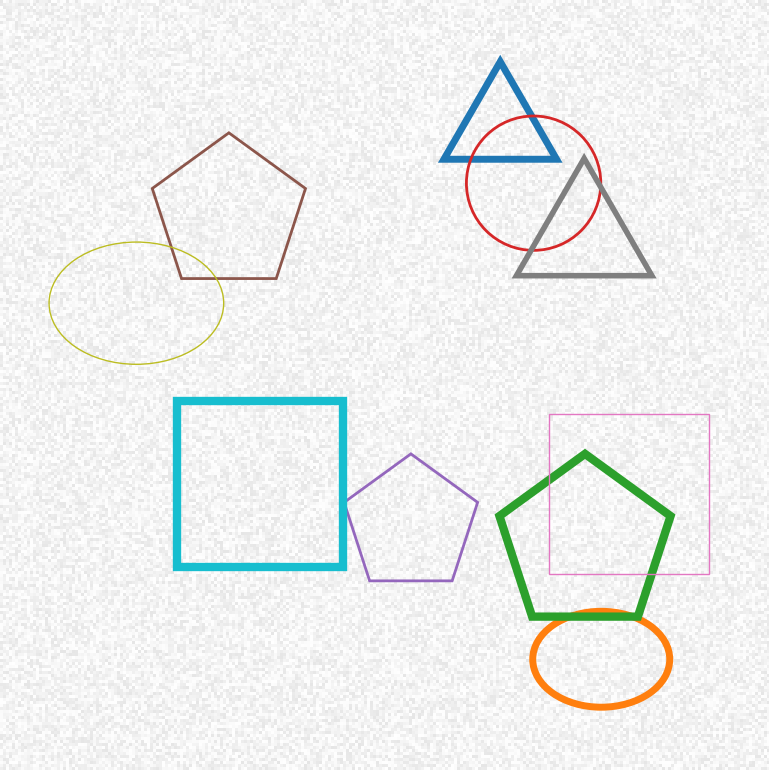[{"shape": "triangle", "thickness": 2.5, "radius": 0.42, "center": [0.65, 0.835]}, {"shape": "oval", "thickness": 2.5, "radius": 0.44, "center": [0.781, 0.144]}, {"shape": "pentagon", "thickness": 3, "radius": 0.58, "center": [0.76, 0.294]}, {"shape": "circle", "thickness": 1, "radius": 0.44, "center": [0.693, 0.762]}, {"shape": "pentagon", "thickness": 1, "radius": 0.46, "center": [0.534, 0.319]}, {"shape": "pentagon", "thickness": 1, "radius": 0.52, "center": [0.297, 0.723]}, {"shape": "square", "thickness": 0.5, "radius": 0.52, "center": [0.817, 0.358]}, {"shape": "triangle", "thickness": 2, "radius": 0.51, "center": [0.759, 0.693]}, {"shape": "oval", "thickness": 0.5, "radius": 0.57, "center": [0.177, 0.606]}, {"shape": "square", "thickness": 3, "radius": 0.54, "center": [0.338, 0.372]}]